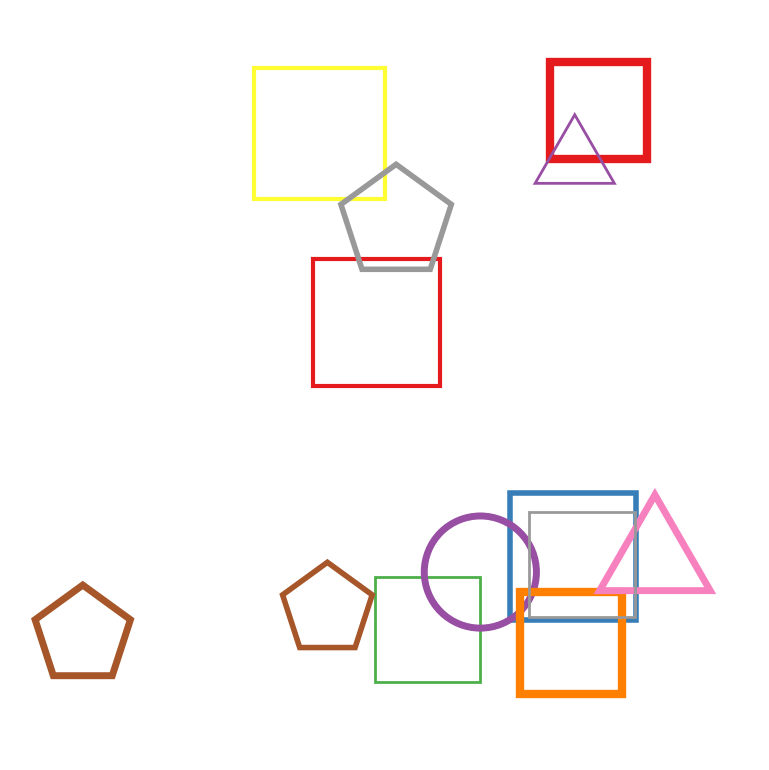[{"shape": "square", "thickness": 3, "radius": 0.31, "center": [0.777, 0.856]}, {"shape": "square", "thickness": 1.5, "radius": 0.41, "center": [0.489, 0.582]}, {"shape": "square", "thickness": 2, "radius": 0.41, "center": [0.744, 0.277]}, {"shape": "square", "thickness": 1, "radius": 0.34, "center": [0.556, 0.182]}, {"shape": "circle", "thickness": 2.5, "radius": 0.36, "center": [0.624, 0.257]}, {"shape": "triangle", "thickness": 1, "radius": 0.3, "center": [0.746, 0.792]}, {"shape": "square", "thickness": 3, "radius": 0.33, "center": [0.742, 0.165]}, {"shape": "square", "thickness": 1.5, "radius": 0.43, "center": [0.415, 0.826]}, {"shape": "pentagon", "thickness": 2.5, "radius": 0.33, "center": [0.108, 0.175]}, {"shape": "pentagon", "thickness": 2, "radius": 0.31, "center": [0.425, 0.209]}, {"shape": "triangle", "thickness": 2.5, "radius": 0.41, "center": [0.851, 0.274]}, {"shape": "square", "thickness": 1, "radius": 0.34, "center": [0.756, 0.267]}, {"shape": "pentagon", "thickness": 2, "radius": 0.38, "center": [0.514, 0.711]}]